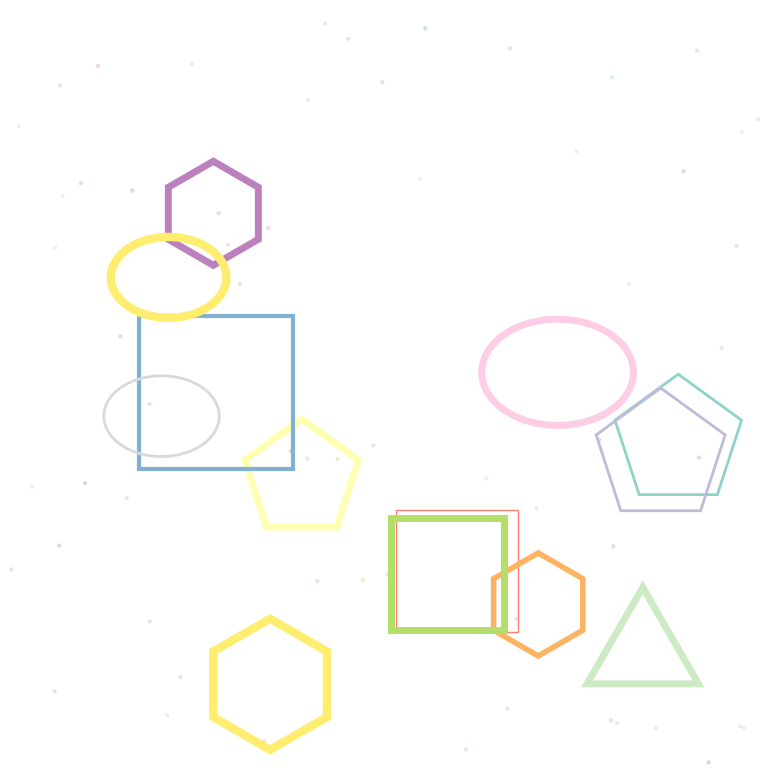[{"shape": "pentagon", "thickness": 1, "radius": 0.43, "center": [0.881, 0.428]}, {"shape": "pentagon", "thickness": 2.5, "radius": 0.39, "center": [0.392, 0.378]}, {"shape": "pentagon", "thickness": 1, "radius": 0.44, "center": [0.858, 0.408]}, {"shape": "square", "thickness": 0.5, "radius": 0.4, "center": [0.594, 0.258]}, {"shape": "square", "thickness": 1.5, "radius": 0.5, "center": [0.28, 0.49]}, {"shape": "hexagon", "thickness": 2, "radius": 0.33, "center": [0.699, 0.215]}, {"shape": "square", "thickness": 2.5, "radius": 0.37, "center": [0.581, 0.255]}, {"shape": "oval", "thickness": 2.5, "radius": 0.49, "center": [0.724, 0.517]}, {"shape": "oval", "thickness": 1, "radius": 0.37, "center": [0.21, 0.46]}, {"shape": "hexagon", "thickness": 2.5, "radius": 0.34, "center": [0.277, 0.723]}, {"shape": "triangle", "thickness": 2.5, "radius": 0.42, "center": [0.835, 0.154]}, {"shape": "hexagon", "thickness": 3, "radius": 0.43, "center": [0.351, 0.111]}, {"shape": "oval", "thickness": 3, "radius": 0.38, "center": [0.219, 0.64]}]